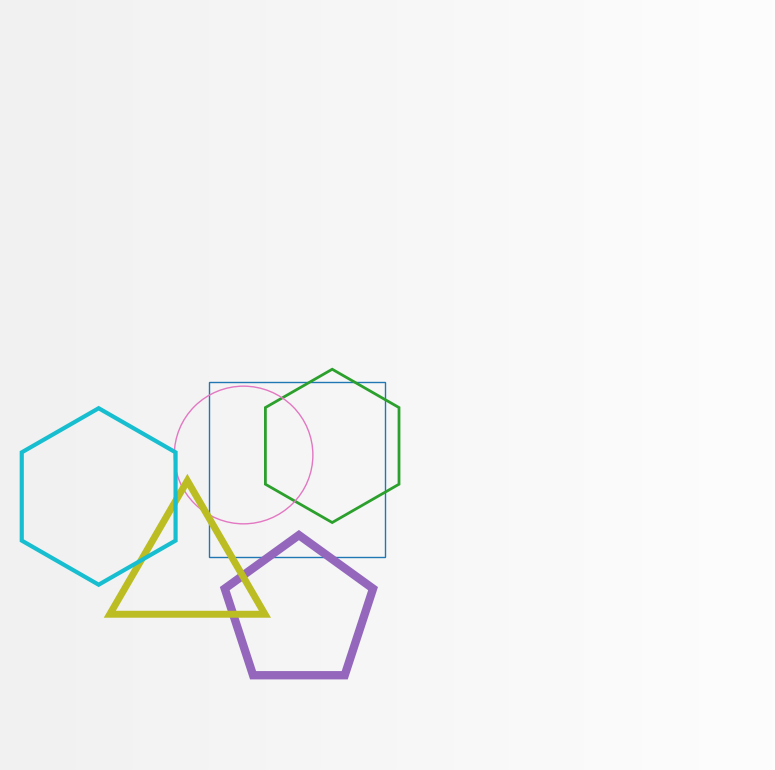[{"shape": "square", "thickness": 0.5, "radius": 0.57, "center": [0.383, 0.391]}, {"shape": "hexagon", "thickness": 1, "radius": 0.5, "center": [0.429, 0.421]}, {"shape": "pentagon", "thickness": 3, "radius": 0.5, "center": [0.386, 0.204]}, {"shape": "circle", "thickness": 0.5, "radius": 0.45, "center": [0.314, 0.409]}, {"shape": "triangle", "thickness": 2.5, "radius": 0.58, "center": [0.242, 0.26]}, {"shape": "hexagon", "thickness": 1.5, "radius": 0.57, "center": [0.127, 0.355]}]